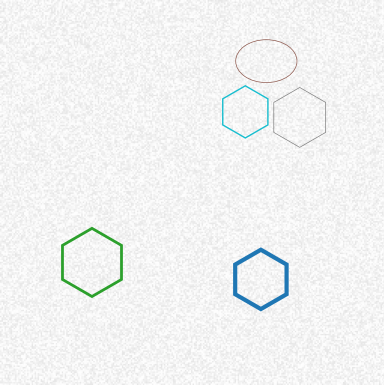[{"shape": "hexagon", "thickness": 3, "radius": 0.39, "center": [0.678, 0.274]}, {"shape": "hexagon", "thickness": 2, "radius": 0.44, "center": [0.239, 0.318]}, {"shape": "oval", "thickness": 0.5, "radius": 0.4, "center": [0.692, 0.841]}, {"shape": "hexagon", "thickness": 0.5, "radius": 0.39, "center": [0.778, 0.695]}, {"shape": "hexagon", "thickness": 1, "radius": 0.34, "center": [0.637, 0.709]}]